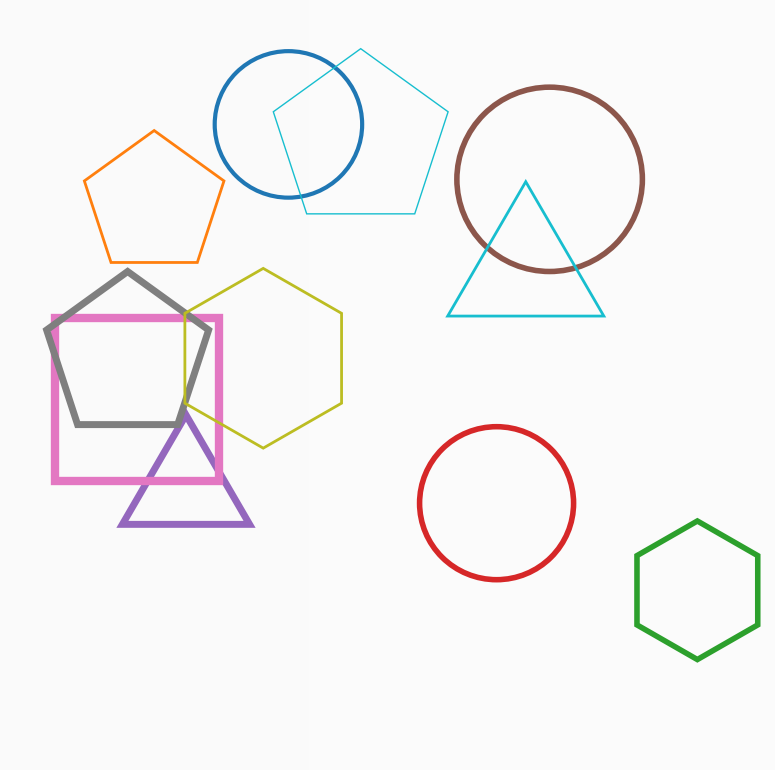[{"shape": "circle", "thickness": 1.5, "radius": 0.48, "center": [0.372, 0.838]}, {"shape": "pentagon", "thickness": 1, "radius": 0.47, "center": [0.199, 0.736]}, {"shape": "hexagon", "thickness": 2, "radius": 0.45, "center": [0.9, 0.233]}, {"shape": "circle", "thickness": 2, "radius": 0.5, "center": [0.641, 0.347]}, {"shape": "triangle", "thickness": 2.5, "radius": 0.47, "center": [0.24, 0.366]}, {"shape": "circle", "thickness": 2, "radius": 0.6, "center": [0.709, 0.767]}, {"shape": "square", "thickness": 3, "radius": 0.53, "center": [0.177, 0.481]}, {"shape": "pentagon", "thickness": 2.5, "radius": 0.55, "center": [0.165, 0.537]}, {"shape": "hexagon", "thickness": 1, "radius": 0.58, "center": [0.34, 0.535]}, {"shape": "pentagon", "thickness": 0.5, "radius": 0.59, "center": [0.465, 0.818]}, {"shape": "triangle", "thickness": 1, "radius": 0.58, "center": [0.678, 0.648]}]